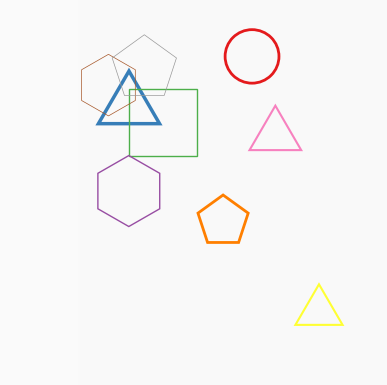[{"shape": "circle", "thickness": 2, "radius": 0.35, "center": [0.65, 0.853]}, {"shape": "triangle", "thickness": 2.5, "radius": 0.46, "center": [0.333, 0.724]}, {"shape": "square", "thickness": 1, "radius": 0.43, "center": [0.42, 0.681]}, {"shape": "hexagon", "thickness": 1, "radius": 0.46, "center": [0.332, 0.504]}, {"shape": "pentagon", "thickness": 2, "radius": 0.34, "center": [0.576, 0.425]}, {"shape": "triangle", "thickness": 1.5, "radius": 0.35, "center": [0.823, 0.191]}, {"shape": "hexagon", "thickness": 0.5, "radius": 0.4, "center": [0.28, 0.779]}, {"shape": "triangle", "thickness": 1.5, "radius": 0.38, "center": [0.711, 0.649]}, {"shape": "pentagon", "thickness": 0.5, "radius": 0.44, "center": [0.372, 0.823]}]